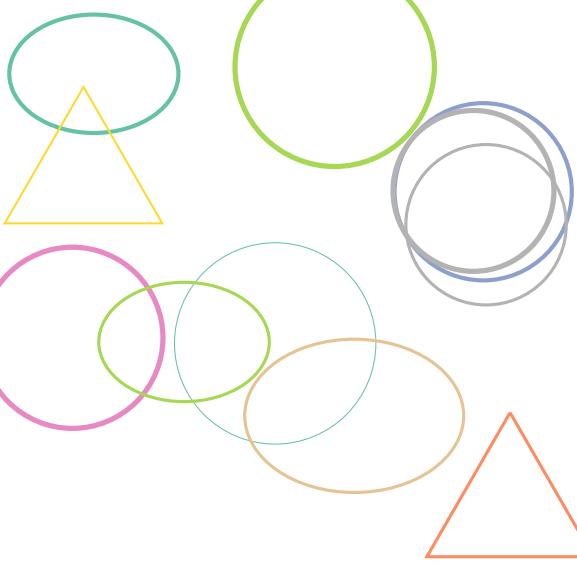[{"shape": "oval", "thickness": 2, "radius": 0.73, "center": [0.163, 0.871]}, {"shape": "circle", "thickness": 0.5, "radius": 0.87, "center": [0.477, 0.404]}, {"shape": "triangle", "thickness": 1.5, "radius": 0.83, "center": [0.883, 0.118]}, {"shape": "circle", "thickness": 2, "radius": 0.77, "center": [0.837, 0.667]}, {"shape": "circle", "thickness": 2.5, "radius": 0.78, "center": [0.125, 0.414]}, {"shape": "oval", "thickness": 1.5, "radius": 0.74, "center": [0.319, 0.407]}, {"shape": "circle", "thickness": 2.5, "radius": 0.86, "center": [0.58, 0.883]}, {"shape": "triangle", "thickness": 1, "radius": 0.79, "center": [0.145, 0.691]}, {"shape": "oval", "thickness": 1.5, "radius": 0.95, "center": [0.613, 0.279]}, {"shape": "circle", "thickness": 2.5, "radius": 0.7, "center": [0.82, 0.669]}, {"shape": "circle", "thickness": 1.5, "radius": 0.69, "center": [0.842, 0.61]}]